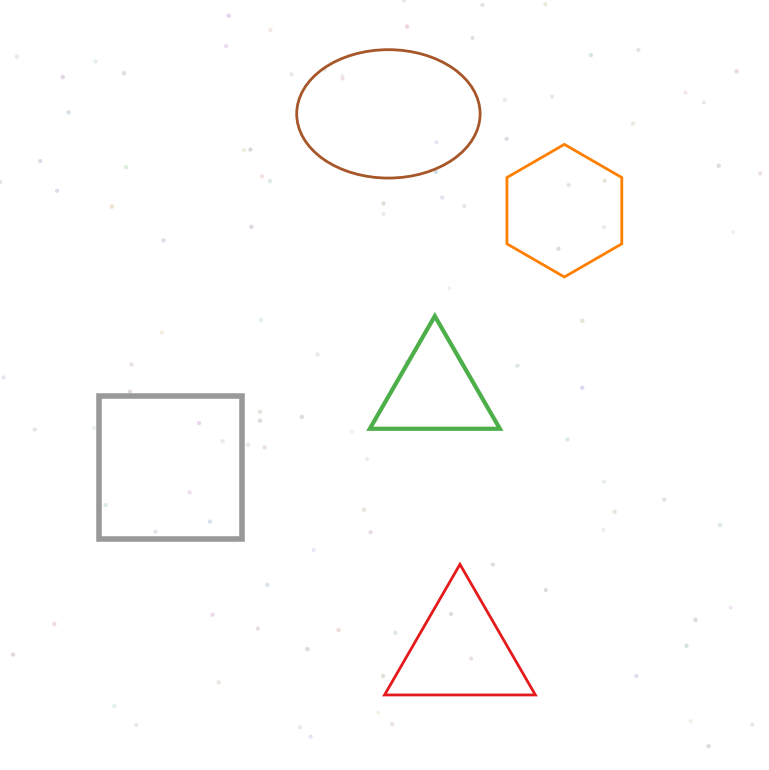[{"shape": "triangle", "thickness": 1, "radius": 0.57, "center": [0.597, 0.154]}, {"shape": "triangle", "thickness": 1.5, "radius": 0.49, "center": [0.565, 0.492]}, {"shape": "hexagon", "thickness": 1, "radius": 0.43, "center": [0.733, 0.726]}, {"shape": "oval", "thickness": 1, "radius": 0.6, "center": [0.504, 0.852]}, {"shape": "square", "thickness": 2, "radius": 0.46, "center": [0.221, 0.393]}]